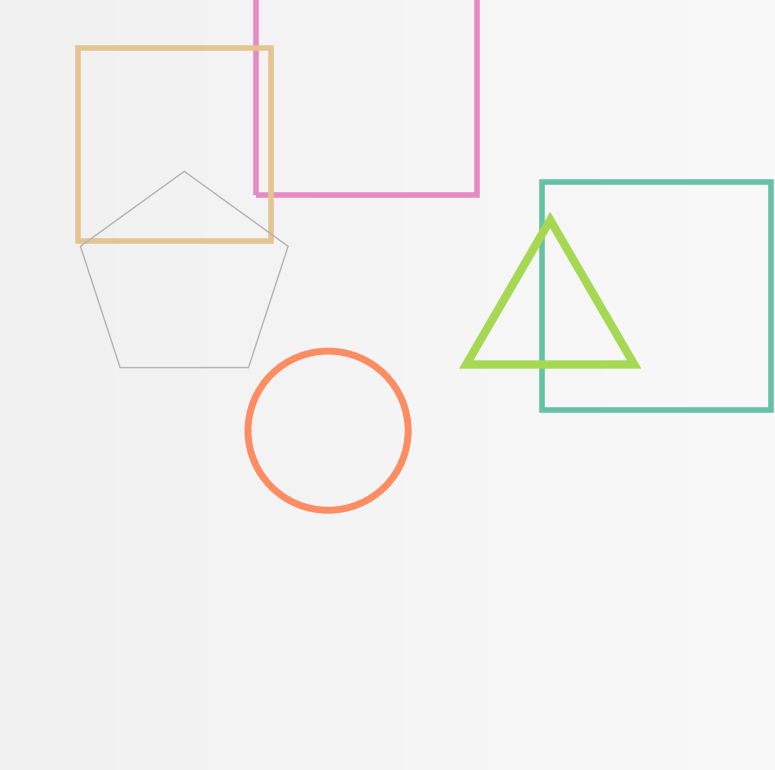[{"shape": "square", "thickness": 2, "radius": 0.74, "center": [0.847, 0.616]}, {"shape": "circle", "thickness": 2.5, "radius": 0.52, "center": [0.423, 0.441]}, {"shape": "square", "thickness": 2, "radius": 0.71, "center": [0.473, 0.889]}, {"shape": "triangle", "thickness": 3, "radius": 0.63, "center": [0.71, 0.589]}, {"shape": "square", "thickness": 2, "radius": 0.62, "center": [0.225, 0.812]}, {"shape": "pentagon", "thickness": 0.5, "radius": 0.7, "center": [0.238, 0.637]}]